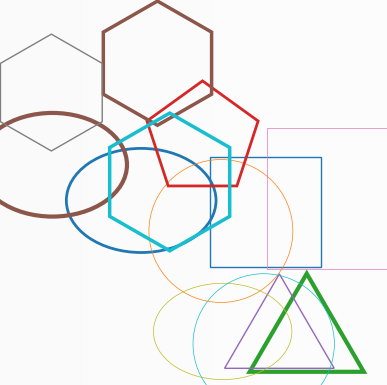[{"shape": "oval", "thickness": 2, "radius": 0.97, "center": [0.364, 0.479]}, {"shape": "square", "thickness": 1, "radius": 0.72, "center": [0.685, 0.449]}, {"shape": "circle", "thickness": 0.5, "radius": 0.93, "center": [0.57, 0.4]}, {"shape": "triangle", "thickness": 3, "radius": 0.85, "center": [0.792, 0.119]}, {"shape": "pentagon", "thickness": 2, "radius": 0.75, "center": [0.523, 0.639]}, {"shape": "triangle", "thickness": 1, "radius": 0.82, "center": [0.721, 0.125]}, {"shape": "oval", "thickness": 3, "radius": 0.96, "center": [0.135, 0.572]}, {"shape": "hexagon", "thickness": 2.5, "radius": 0.81, "center": [0.406, 0.836]}, {"shape": "square", "thickness": 0.5, "radius": 0.91, "center": [0.871, 0.484]}, {"shape": "hexagon", "thickness": 1, "radius": 0.76, "center": [0.133, 0.76]}, {"shape": "oval", "thickness": 0.5, "radius": 0.89, "center": [0.575, 0.139]}, {"shape": "hexagon", "thickness": 2.5, "radius": 0.89, "center": [0.438, 0.527]}, {"shape": "circle", "thickness": 0.5, "radius": 0.91, "center": [0.681, 0.107]}]